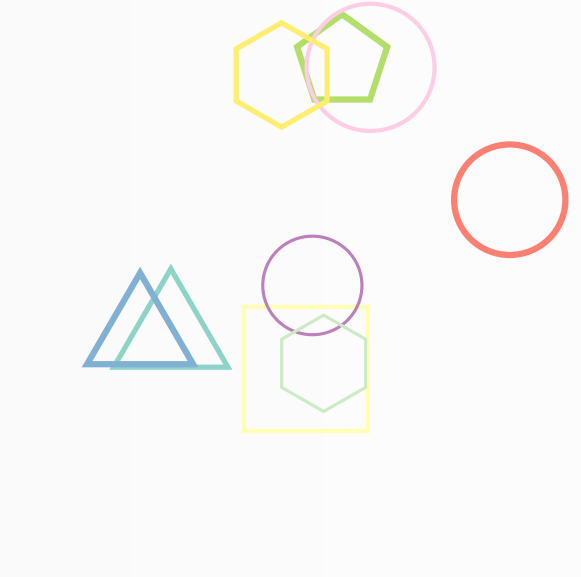[{"shape": "triangle", "thickness": 2.5, "radius": 0.57, "center": [0.294, 0.42]}, {"shape": "square", "thickness": 2, "radius": 0.54, "center": [0.526, 0.36]}, {"shape": "circle", "thickness": 3, "radius": 0.48, "center": [0.877, 0.653]}, {"shape": "triangle", "thickness": 3, "radius": 0.53, "center": [0.241, 0.421]}, {"shape": "pentagon", "thickness": 3, "radius": 0.41, "center": [0.589, 0.893]}, {"shape": "circle", "thickness": 2, "radius": 0.55, "center": [0.637, 0.882]}, {"shape": "circle", "thickness": 1.5, "radius": 0.43, "center": [0.537, 0.505]}, {"shape": "hexagon", "thickness": 1.5, "radius": 0.42, "center": [0.557, 0.37]}, {"shape": "hexagon", "thickness": 2.5, "radius": 0.45, "center": [0.484, 0.869]}]